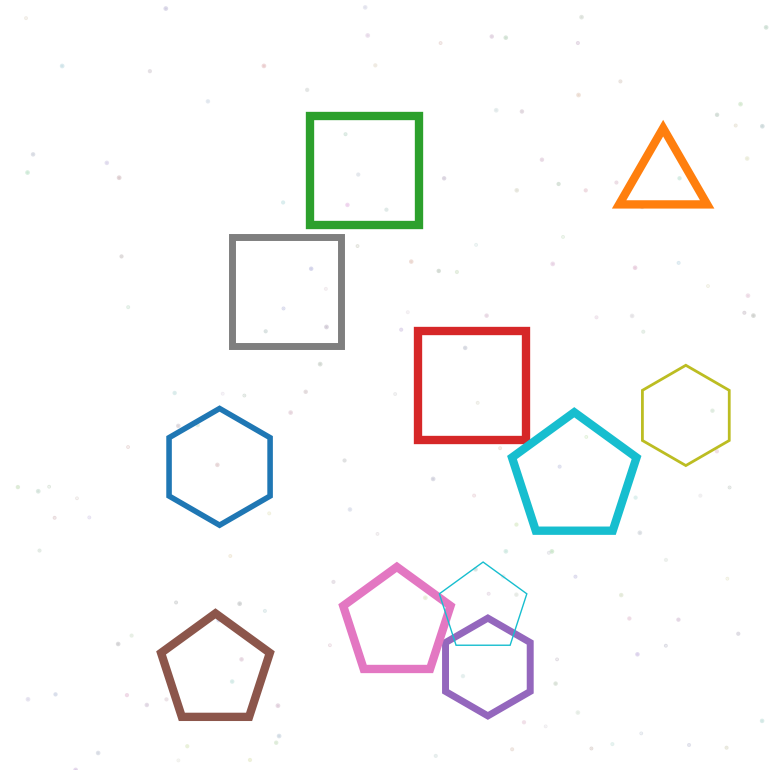[{"shape": "hexagon", "thickness": 2, "radius": 0.38, "center": [0.285, 0.394]}, {"shape": "triangle", "thickness": 3, "radius": 0.33, "center": [0.861, 0.768]}, {"shape": "square", "thickness": 3, "radius": 0.35, "center": [0.473, 0.778]}, {"shape": "square", "thickness": 3, "radius": 0.35, "center": [0.613, 0.499]}, {"shape": "hexagon", "thickness": 2.5, "radius": 0.32, "center": [0.634, 0.134]}, {"shape": "pentagon", "thickness": 3, "radius": 0.37, "center": [0.28, 0.129]}, {"shape": "pentagon", "thickness": 3, "radius": 0.37, "center": [0.515, 0.191]}, {"shape": "square", "thickness": 2.5, "radius": 0.35, "center": [0.372, 0.622]}, {"shape": "hexagon", "thickness": 1, "radius": 0.33, "center": [0.891, 0.46]}, {"shape": "pentagon", "thickness": 3, "radius": 0.43, "center": [0.746, 0.38]}, {"shape": "pentagon", "thickness": 0.5, "radius": 0.3, "center": [0.627, 0.21]}]